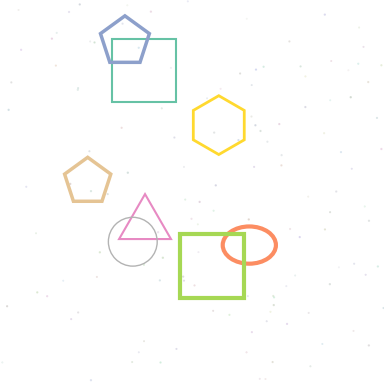[{"shape": "square", "thickness": 1.5, "radius": 0.41, "center": [0.375, 0.817]}, {"shape": "oval", "thickness": 3, "radius": 0.35, "center": [0.648, 0.363]}, {"shape": "pentagon", "thickness": 2.5, "radius": 0.33, "center": [0.324, 0.892]}, {"shape": "triangle", "thickness": 1.5, "radius": 0.39, "center": [0.377, 0.418]}, {"shape": "square", "thickness": 3, "radius": 0.42, "center": [0.552, 0.309]}, {"shape": "hexagon", "thickness": 2, "radius": 0.38, "center": [0.568, 0.675]}, {"shape": "pentagon", "thickness": 2.5, "radius": 0.32, "center": [0.228, 0.528]}, {"shape": "circle", "thickness": 1, "radius": 0.32, "center": [0.345, 0.372]}]